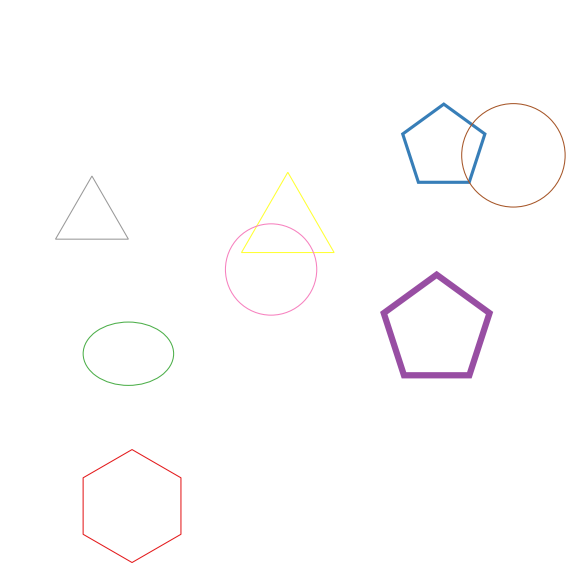[{"shape": "hexagon", "thickness": 0.5, "radius": 0.49, "center": [0.229, 0.123]}, {"shape": "pentagon", "thickness": 1.5, "radius": 0.37, "center": [0.768, 0.744]}, {"shape": "oval", "thickness": 0.5, "radius": 0.39, "center": [0.222, 0.387]}, {"shape": "pentagon", "thickness": 3, "radius": 0.48, "center": [0.756, 0.427]}, {"shape": "triangle", "thickness": 0.5, "radius": 0.46, "center": [0.498, 0.608]}, {"shape": "circle", "thickness": 0.5, "radius": 0.45, "center": [0.889, 0.73]}, {"shape": "circle", "thickness": 0.5, "radius": 0.4, "center": [0.469, 0.532]}, {"shape": "triangle", "thickness": 0.5, "radius": 0.36, "center": [0.159, 0.621]}]